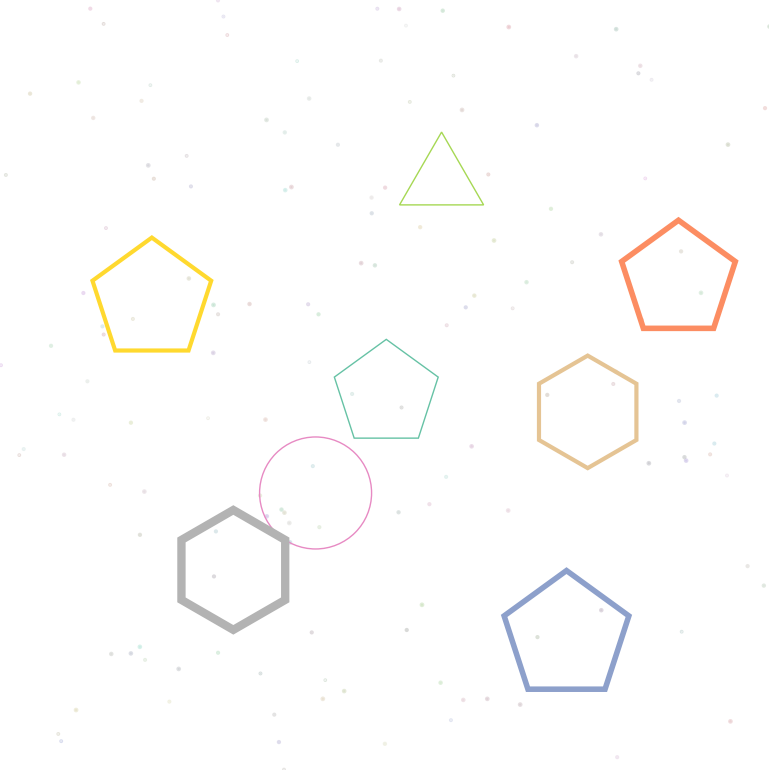[{"shape": "pentagon", "thickness": 0.5, "radius": 0.35, "center": [0.502, 0.488]}, {"shape": "pentagon", "thickness": 2, "radius": 0.39, "center": [0.881, 0.636]}, {"shape": "pentagon", "thickness": 2, "radius": 0.43, "center": [0.736, 0.174]}, {"shape": "circle", "thickness": 0.5, "radius": 0.36, "center": [0.41, 0.36]}, {"shape": "triangle", "thickness": 0.5, "radius": 0.32, "center": [0.573, 0.765]}, {"shape": "pentagon", "thickness": 1.5, "radius": 0.41, "center": [0.197, 0.61]}, {"shape": "hexagon", "thickness": 1.5, "radius": 0.37, "center": [0.763, 0.465]}, {"shape": "hexagon", "thickness": 3, "radius": 0.39, "center": [0.303, 0.26]}]